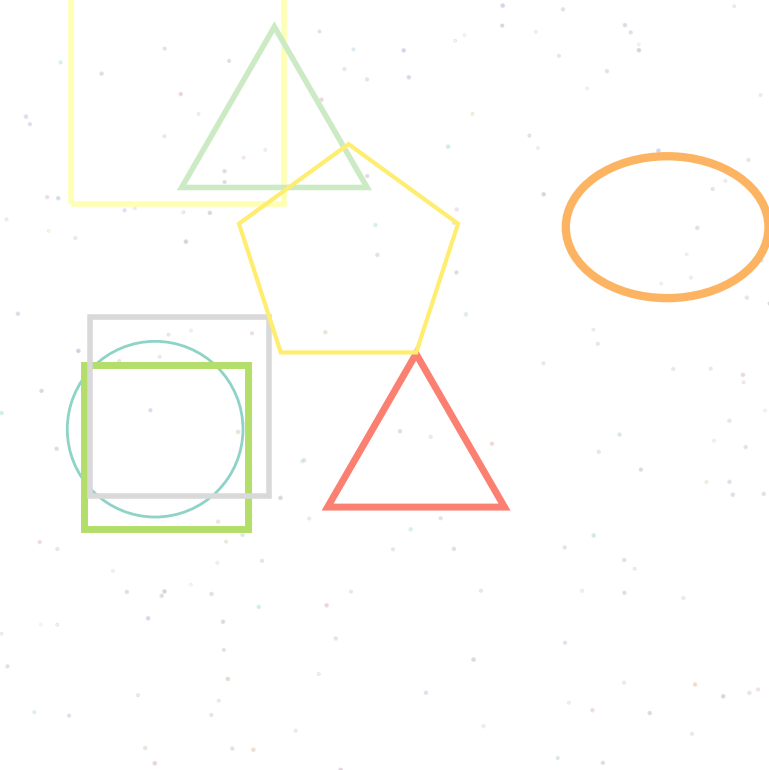[{"shape": "circle", "thickness": 1, "radius": 0.57, "center": [0.201, 0.443]}, {"shape": "square", "thickness": 2, "radius": 0.69, "center": [0.231, 0.873]}, {"shape": "triangle", "thickness": 2.5, "radius": 0.66, "center": [0.54, 0.408]}, {"shape": "oval", "thickness": 3, "radius": 0.66, "center": [0.866, 0.705]}, {"shape": "square", "thickness": 2.5, "radius": 0.53, "center": [0.215, 0.419]}, {"shape": "square", "thickness": 2, "radius": 0.58, "center": [0.233, 0.472]}, {"shape": "triangle", "thickness": 2, "radius": 0.7, "center": [0.356, 0.826]}, {"shape": "pentagon", "thickness": 1.5, "radius": 0.75, "center": [0.453, 0.663]}]